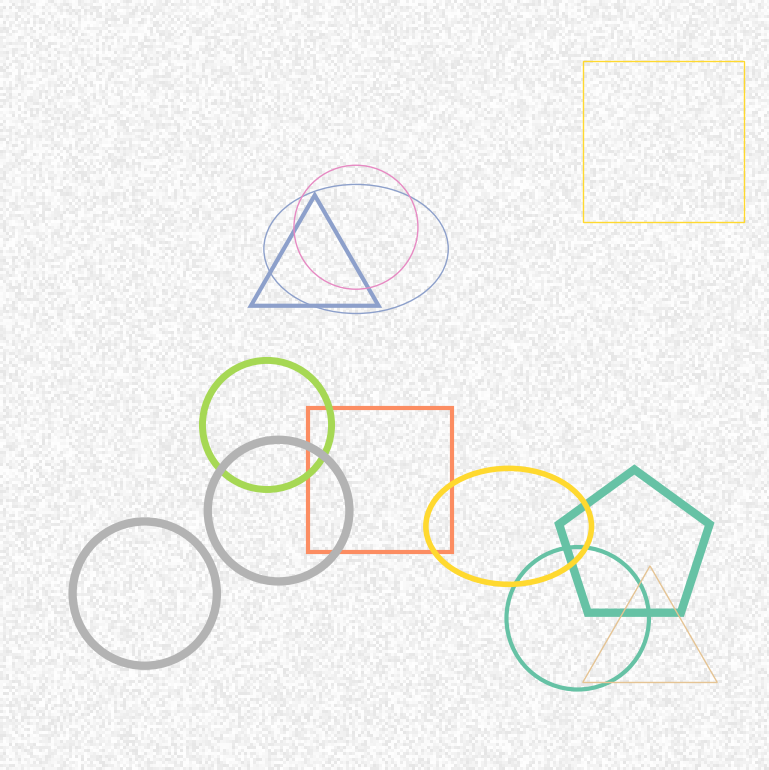[{"shape": "circle", "thickness": 1.5, "radius": 0.46, "center": [0.75, 0.197]}, {"shape": "pentagon", "thickness": 3, "radius": 0.51, "center": [0.824, 0.287]}, {"shape": "square", "thickness": 1.5, "radius": 0.47, "center": [0.494, 0.377]}, {"shape": "oval", "thickness": 0.5, "radius": 0.6, "center": [0.462, 0.677]}, {"shape": "triangle", "thickness": 1.5, "radius": 0.48, "center": [0.409, 0.651]}, {"shape": "circle", "thickness": 0.5, "radius": 0.4, "center": [0.462, 0.705]}, {"shape": "circle", "thickness": 2.5, "radius": 0.42, "center": [0.347, 0.448]}, {"shape": "oval", "thickness": 2, "radius": 0.54, "center": [0.661, 0.316]}, {"shape": "square", "thickness": 0.5, "radius": 0.52, "center": [0.862, 0.817]}, {"shape": "triangle", "thickness": 0.5, "radius": 0.5, "center": [0.844, 0.164]}, {"shape": "circle", "thickness": 3, "radius": 0.47, "center": [0.188, 0.229]}, {"shape": "circle", "thickness": 3, "radius": 0.46, "center": [0.362, 0.337]}]